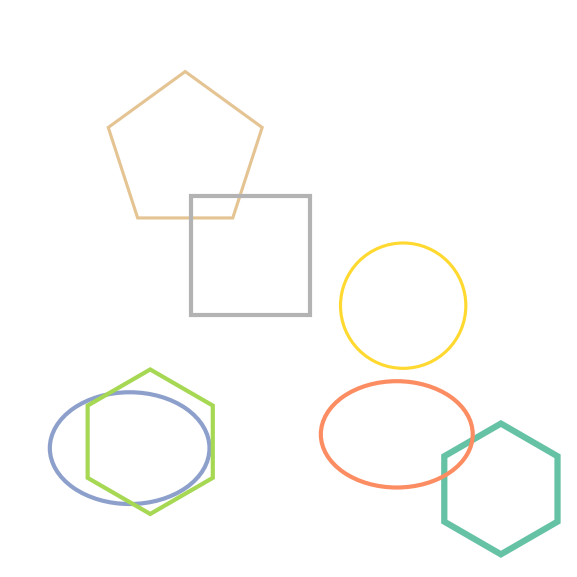[{"shape": "hexagon", "thickness": 3, "radius": 0.57, "center": [0.867, 0.152]}, {"shape": "oval", "thickness": 2, "radius": 0.66, "center": [0.687, 0.247]}, {"shape": "oval", "thickness": 2, "radius": 0.69, "center": [0.225, 0.223]}, {"shape": "hexagon", "thickness": 2, "radius": 0.63, "center": [0.26, 0.234]}, {"shape": "circle", "thickness": 1.5, "radius": 0.54, "center": [0.698, 0.47]}, {"shape": "pentagon", "thickness": 1.5, "radius": 0.7, "center": [0.321, 0.735]}, {"shape": "square", "thickness": 2, "radius": 0.52, "center": [0.434, 0.556]}]